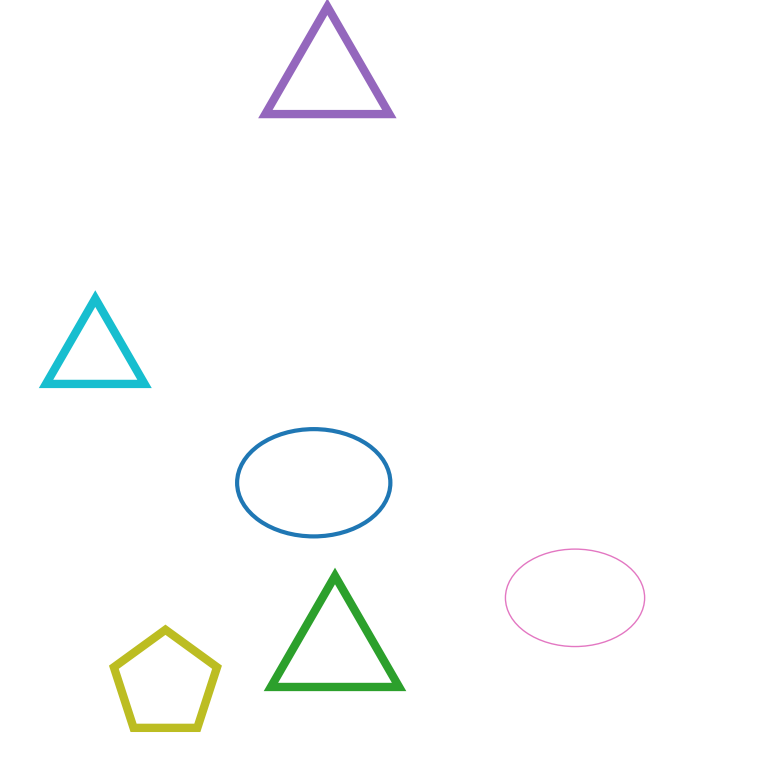[{"shape": "oval", "thickness": 1.5, "radius": 0.5, "center": [0.407, 0.373]}, {"shape": "triangle", "thickness": 3, "radius": 0.48, "center": [0.435, 0.156]}, {"shape": "triangle", "thickness": 3, "radius": 0.46, "center": [0.425, 0.898]}, {"shape": "oval", "thickness": 0.5, "radius": 0.45, "center": [0.747, 0.224]}, {"shape": "pentagon", "thickness": 3, "radius": 0.35, "center": [0.215, 0.112]}, {"shape": "triangle", "thickness": 3, "radius": 0.37, "center": [0.124, 0.538]}]